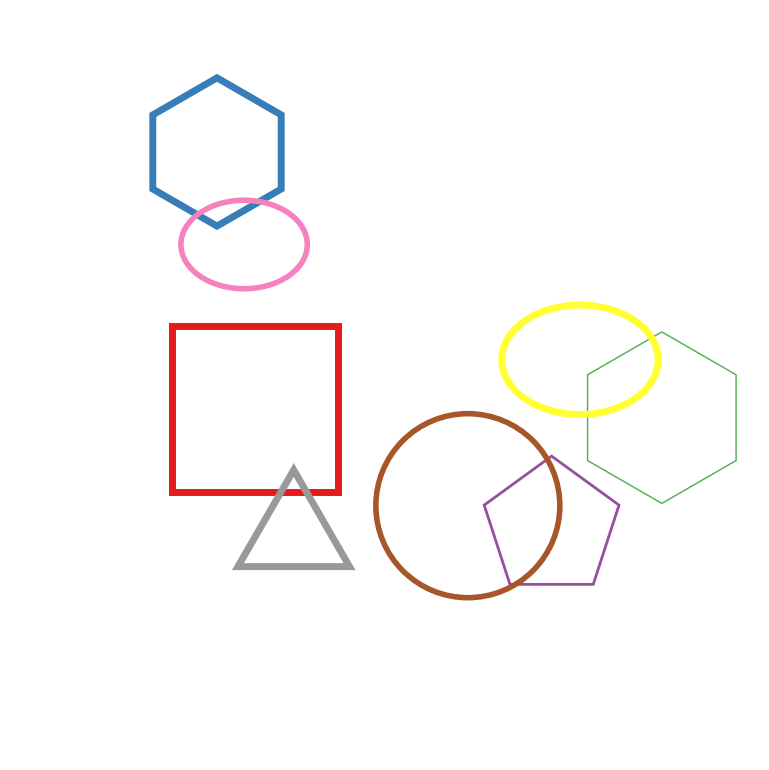[{"shape": "square", "thickness": 2.5, "radius": 0.54, "center": [0.331, 0.469]}, {"shape": "hexagon", "thickness": 2.5, "radius": 0.48, "center": [0.282, 0.803]}, {"shape": "hexagon", "thickness": 0.5, "radius": 0.56, "center": [0.86, 0.458]}, {"shape": "pentagon", "thickness": 1, "radius": 0.46, "center": [0.716, 0.316]}, {"shape": "oval", "thickness": 2.5, "radius": 0.51, "center": [0.753, 0.533]}, {"shape": "circle", "thickness": 2, "radius": 0.6, "center": [0.608, 0.343]}, {"shape": "oval", "thickness": 2, "radius": 0.41, "center": [0.317, 0.682]}, {"shape": "triangle", "thickness": 2.5, "radius": 0.42, "center": [0.381, 0.306]}]